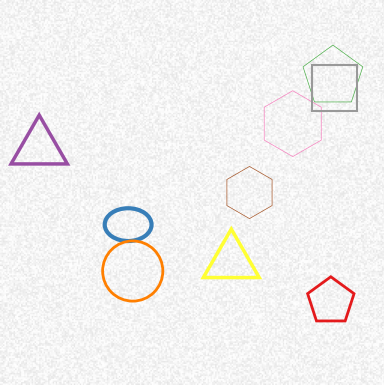[{"shape": "pentagon", "thickness": 2, "radius": 0.32, "center": [0.859, 0.218]}, {"shape": "oval", "thickness": 3, "radius": 0.3, "center": [0.333, 0.417]}, {"shape": "pentagon", "thickness": 0.5, "radius": 0.41, "center": [0.865, 0.801]}, {"shape": "triangle", "thickness": 2.5, "radius": 0.42, "center": [0.102, 0.616]}, {"shape": "circle", "thickness": 2, "radius": 0.39, "center": [0.345, 0.296]}, {"shape": "triangle", "thickness": 2.5, "radius": 0.42, "center": [0.601, 0.321]}, {"shape": "hexagon", "thickness": 0.5, "radius": 0.34, "center": [0.648, 0.5]}, {"shape": "hexagon", "thickness": 0.5, "radius": 0.43, "center": [0.76, 0.679]}, {"shape": "square", "thickness": 1.5, "radius": 0.3, "center": [0.869, 0.771]}]